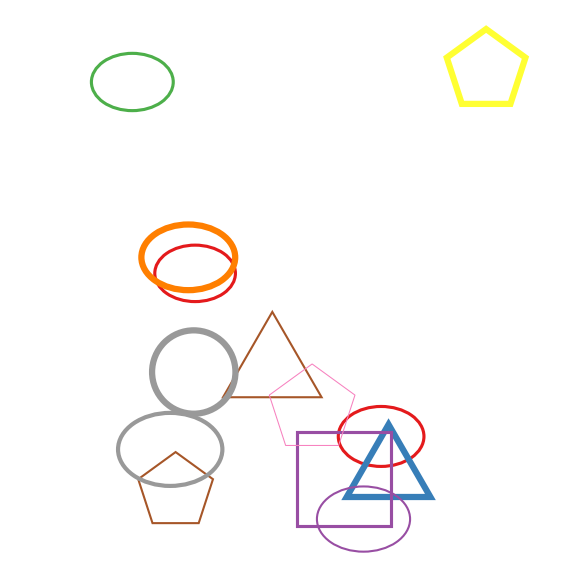[{"shape": "oval", "thickness": 1.5, "radius": 0.35, "center": [0.338, 0.526]}, {"shape": "oval", "thickness": 1.5, "radius": 0.37, "center": [0.66, 0.243]}, {"shape": "triangle", "thickness": 3, "radius": 0.42, "center": [0.673, 0.18]}, {"shape": "oval", "thickness": 1.5, "radius": 0.35, "center": [0.229, 0.857]}, {"shape": "oval", "thickness": 1, "radius": 0.4, "center": [0.629, 0.1]}, {"shape": "square", "thickness": 1.5, "radius": 0.41, "center": [0.595, 0.17]}, {"shape": "oval", "thickness": 3, "radius": 0.41, "center": [0.326, 0.554]}, {"shape": "pentagon", "thickness": 3, "radius": 0.36, "center": [0.842, 0.877]}, {"shape": "pentagon", "thickness": 1, "radius": 0.34, "center": [0.304, 0.148]}, {"shape": "triangle", "thickness": 1, "radius": 0.49, "center": [0.472, 0.361]}, {"shape": "pentagon", "thickness": 0.5, "radius": 0.39, "center": [0.54, 0.291]}, {"shape": "oval", "thickness": 2, "radius": 0.45, "center": [0.295, 0.221]}, {"shape": "circle", "thickness": 3, "radius": 0.36, "center": [0.336, 0.355]}]